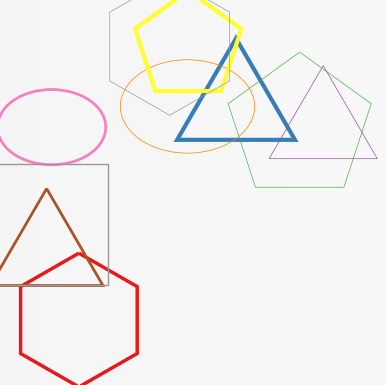[{"shape": "hexagon", "thickness": 2.5, "radius": 0.87, "center": [0.204, 0.169]}, {"shape": "triangle", "thickness": 3, "radius": 0.88, "center": [0.609, 0.725]}, {"shape": "pentagon", "thickness": 0.5, "radius": 0.97, "center": [0.773, 0.671]}, {"shape": "triangle", "thickness": 0.5, "radius": 0.81, "center": [0.834, 0.668]}, {"shape": "oval", "thickness": 0.5, "radius": 0.87, "center": [0.484, 0.724]}, {"shape": "pentagon", "thickness": 3, "radius": 0.72, "center": [0.486, 0.88]}, {"shape": "triangle", "thickness": 2, "radius": 0.84, "center": [0.12, 0.342]}, {"shape": "oval", "thickness": 2, "radius": 0.7, "center": [0.133, 0.67]}, {"shape": "hexagon", "thickness": 0.5, "radius": 0.89, "center": [0.438, 0.879]}, {"shape": "square", "thickness": 1, "radius": 0.79, "center": [0.122, 0.417]}]